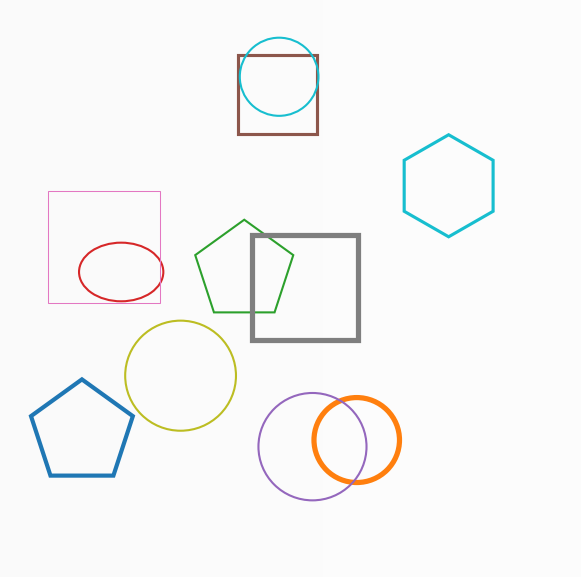[{"shape": "pentagon", "thickness": 2, "radius": 0.46, "center": [0.141, 0.25]}, {"shape": "circle", "thickness": 2.5, "radius": 0.37, "center": [0.614, 0.237]}, {"shape": "pentagon", "thickness": 1, "radius": 0.44, "center": [0.42, 0.53]}, {"shape": "oval", "thickness": 1, "radius": 0.36, "center": [0.208, 0.528]}, {"shape": "circle", "thickness": 1, "radius": 0.46, "center": [0.538, 0.226]}, {"shape": "square", "thickness": 1.5, "radius": 0.34, "center": [0.478, 0.835]}, {"shape": "square", "thickness": 0.5, "radius": 0.49, "center": [0.179, 0.571]}, {"shape": "square", "thickness": 2.5, "radius": 0.46, "center": [0.525, 0.501]}, {"shape": "circle", "thickness": 1, "radius": 0.48, "center": [0.311, 0.349]}, {"shape": "circle", "thickness": 1, "radius": 0.34, "center": [0.48, 0.866]}, {"shape": "hexagon", "thickness": 1.5, "radius": 0.44, "center": [0.772, 0.677]}]